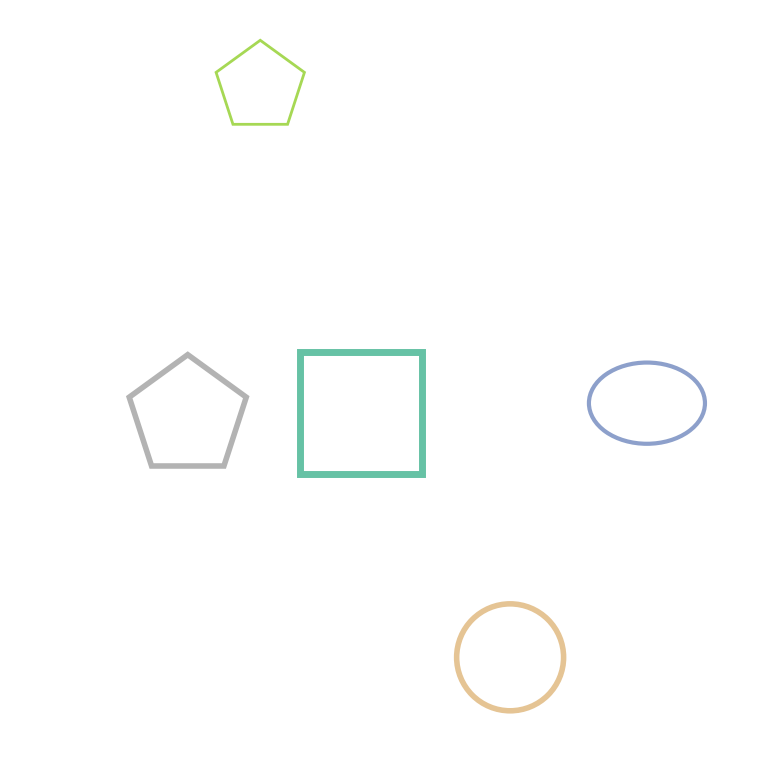[{"shape": "square", "thickness": 2.5, "radius": 0.39, "center": [0.469, 0.463]}, {"shape": "oval", "thickness": 1.5, "radius": 0.38, "center": [0.84, 0.476]}, {"shape": "pentagon", "thickness": 1, "radius": 0.3, "center": [0.338, 0.887]}, {"shape": "circle", "thickness": 2, "radius": 0.35, "center": [0.662, 0.146]}, {"shape": "pentagon", "thickness": 2, "radius": 0.4, "center": [0.244, 0.459]}]